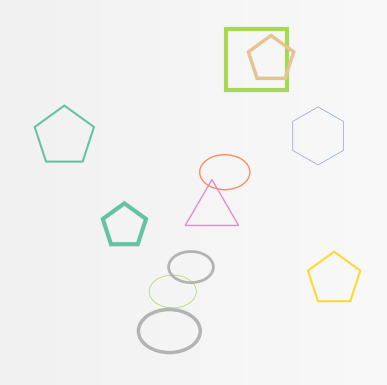[{"shape": "pentagon", "thickness": 1.5, "radius": 0.4, "center": [0.166, 0.645]}, {"shape": "pentagon", "thickness": 3, "radius": 0.29, "center": [0.321, 0.413]}, {"shape": "oval", "thickness": 1, "radius": 0.32, "center": [0.58, 0.553]}, {"shape": "hexagon", "thickness": 0.5, "radius": 0.38, "center": [0.821, 0.647]}, {"shape": "triangle", "thickness": 1, "radius": 0.4, "center": [0.547, 0.454]}, {"shape": "oval", "thickness": 0.5, "radius": 0.3, "center": [0.446, 0.243]}, {"shape": "square", "thickness": 3, "radius": 0.39, "center": [0.662, 0.846]}, {"shape": "pentagon", "thickness": 1.5, "radius": 0.36, "center": [0.862, 0.275]}, {"shape": "pentagon", "thickness": 2.5, "radius": 0.31, "center": [0.699, 0.846]}, {"shape": "oval", "thickness": 2.5, "radius": 0.4, "center": [0.437, 0.14]}, {"shape": "oval", "thickness": 2, "radius": 0.29, "center": [0.493, 0.306]}]